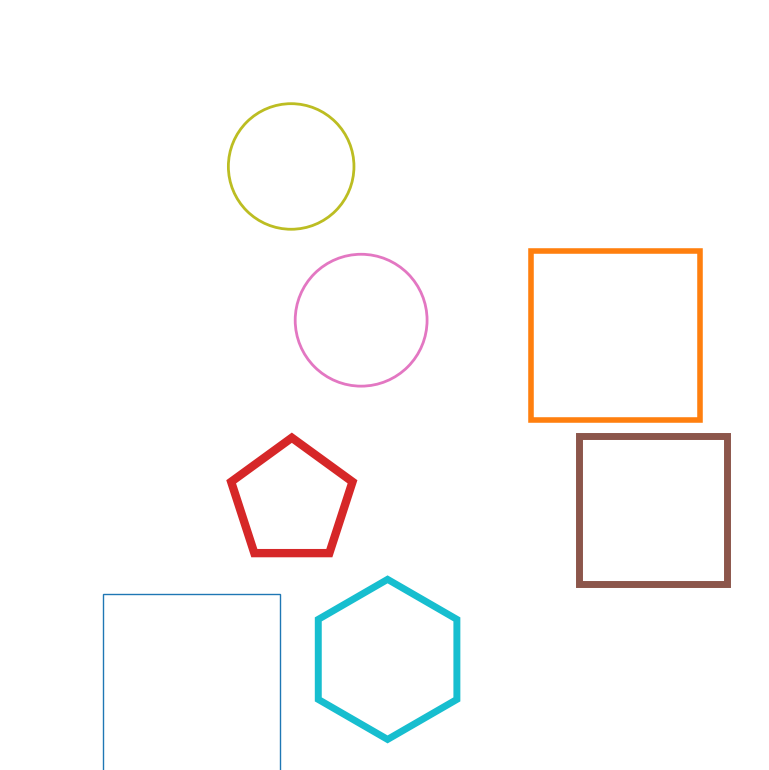[{"shape": "square", "thickness": 0.5, "radius": 0.58, "center": [0.248, 0.114]}, {"shape": "square", "thickness": 2, "radius": 0.55, "center": [0.799, 0.564]}, {"shape": "pentagon", "thickness": 3, "radius": 0.41, "center": [0.379, 0.349]}, {"shape": "square", "thickness": 2.5, "radius": 0.48, "center": [0.848, 0.338]}, {"shape": "circle", "thickness": 1, "radius": 0.43, "center": [0.469, 0.584]}, {"shape": "circle", "thickness": 1, "radius": 0.41, "center": [0.378, 0.784]}, {"shape": "hexagon", "thickness": 2.5, "radius": 0.52, "center": [0.503, 0.144]}]